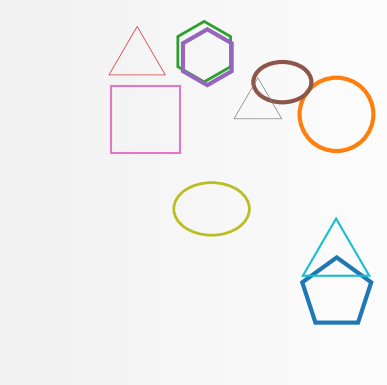[{"shape": "pentagon", "thickness": 3, "radius": 0.47, "center": [0.869, 0.238]}, {"shape": "circle", "thickness": 3, "radius": 0.48, "center": [0.868, 0.703]}, {"shape": "hexagon", "thickness": 2, "radius": 0.39, "center": [0.527, 0.866]}, {"shape": "triangle", "thickness": 0.5, "radius": 0.42, "center": [0.354, 0.847]}, {"shape": "hexagon", "thickness": 3, "radius": 0.36, "center": [0.535, 0.851]}, {"shape": "oval", "thickness": 3, "radius": 0.37, "center": [0.729, 0.787]}, {"shape": "square", "thickness": 1.5, "radius": 0.44, "center": [0.375, 0.69]}, {"shape": "triangle", "thickness": 0.5, "radius": 0.36, "center": [0.665, 0.727]}, {"shape": "oval", "thickness": 2, "radius": 0.49, "center": [0.546, 0.457]}, {"shape": "triangle", "thickness": 1.5, "radius": 0.49, "center": [0.867, 0.333]}]